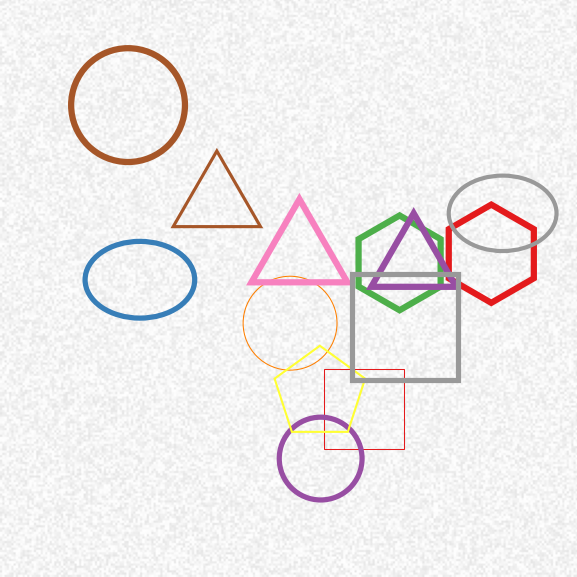[{"shape": "square", "thickness": 0.5, "radius": 0.35, "center": [0.63, 0.291]}, {"shape": "hexagon", "thickness": 3, "radius": 0.43, "center": [0.851, 0.56]}, {"shape": "oval", "thickness": 2.5, "radius": 0.47, "center": [0.242, 0.515]}, {"shape": "hexagon", "thickness": 3, "radius": 0.41, "center": [0.692, 0.544]}, {"shape": "triangle", "thickness": 3, "radius": 0.42, "center": [0.716, 0.545]}, {"shape": "circle", "thickness": 2.5, "radius": 0.36, "center": [0.555, 0.205]}, {"shape": "circle", "thickness": 0.5, "radius": 0.41, "center": [0.502, 0.439]}, {"shape": "pentagon", "thickness": 1, "radius": 0.41, "center": [0.554, 0.318]}, {"shape": "circle", "thickness": 3, "radius": 0.49, "center": [0.222, 0.817]}, {"shape": "triangle", "thickness": 1.5, "radius": 0.44, "center": [0.376, 0.65]}, {"shape": "triangle", "thickness": 3, "radius": 0.48, "center": [0.519, 0.558]}, {"shape": "oval", "thickness": 2, "radius": 0.47, "center": [0.87, 0.63]}, {"shape": "square", "thickness": 2.5, "radius": 0.46, "center": [0.701, 0.433]}]